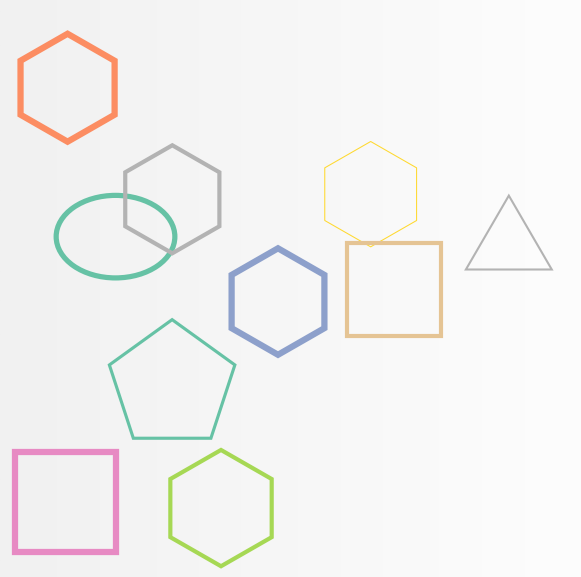[{"shape": "pentagon", "thickness": 1.5, "radius": 0.57, "center": [0.296, 0.332]}, {"shape": "oval", "thickness": 2.5, "radius": 0.51, "center": [0.199, 0.589]}, {"shape": "hexagon", "thickness": 3, "radius": 0.47, "center": [0.116, 0.847]}, {"shape": "hexagon", "thickness": 3, "radius": 0.46, "center": [0.478, 0.477]}, {"shape": "square", "thickness": 3, "radius": 0.44, "center": [0.112, 0.13]}, {"shape": "hexagon", "thickness": 2, "radius": 0.5, "center": [0.38, 0.119]}, {"shape": "hexagon", "thickness": 0.5, "radius": 0.46, "center": [0.638, 0.663]}, {"shape": "square", "thickness": 2, "radius": 0.4, "center": [0.678, 0.498]}, {"shape": "hexagon", "thickness": 2, "radius": 0.47, "center": [0.296, 0.654]}, {"shape": "triangle", "thickness": 1, "radius": 0.43, "center": [0.875, 0.575]}]